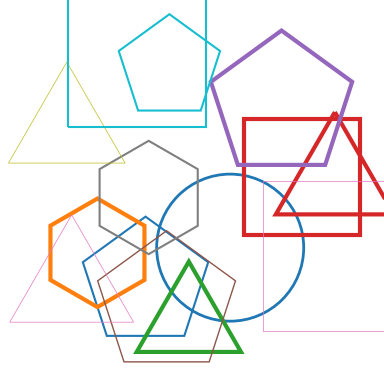[{"shape": "pentagon", "thickness": 1.5, "radius": 0.86, "center": [0.378, 0.266]}, {"shape": "circle", "thickness": 2, "radius": 0.95, "center": [0.598, 0.357]}, {"shape": "hexagon", "thickness": 3, "radius": 0.7, "center": [0.253, 0.343]}, {"shape": "triangle", "thickness": 3, "radius": 0.78, "center": [0.49, 0.164]}, {"shape": "square", "thickness": 3, "radius": 0.76, "center": [0.785, 0.54]}, {"shape": "triangle", "thickness": 3, "radius": 0.89, "center": [0.87, 0.532]}, {"shape": "pentagon", "thickness": 3, "radius": 0.96, "center": [0.731, 0.728]}, {"shape": "pentagon", "thickness": 1, "radius": 0.94, "center": [0.433, 0.212]}, {"shape": "square", "thickness": 0.5, "radius": 0.98, "center": [0.877, 0.335]}, {"shape": "triangle", "thickness": 0.5, "radius": 0.93, "center": [0.186, 0.256]}, {"shape": "hexagon", "thickness": 1.5, "radius": 0.74, "center": [0.386, 0.487]}, {"shape": "triangle", "thickness": 0.5, "radius": 0.87, "center": [0.174, 0.664]}, {"shape": "square", "thickness": 1.5, "radius": 0.9, "center": [0.356, 0.851]}, {"shape": "pentagon", "thickness": 1.5, "radius": 0.69, "center": [0.44, 0.825]}]